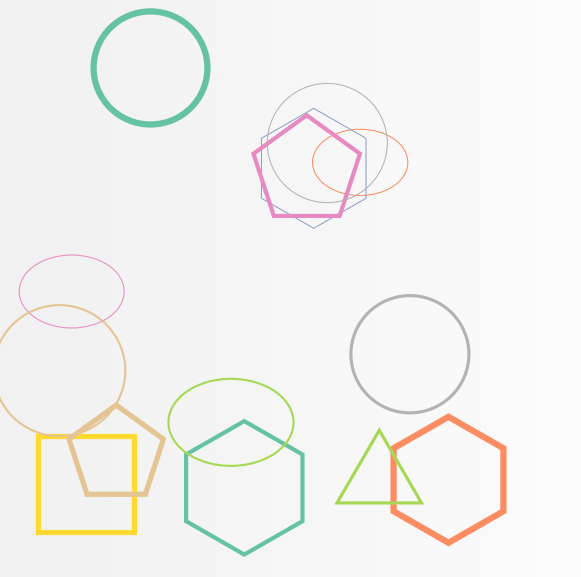[{"shape": "circle", "thickness": 3, "radius": 0.49, "center": [0.259, 0.881]}, {"shape": "hexagon", "thickness": 2, "radius": 0.58, "center": [0.42, 0.154]}, {"shape": "oval", "thickness": 0.5, "radius": 0.41, "center": [0.62, 0.718]}, {"shape": "hexagon", "thickness": 3, "radius": 0.55, "center": [0.772, 0.168]}, {"shape": "hexagon", "thickness": 0.5, "radius": 0.52, "center": [0.54, 0.708]}, {"shape": "oval", "thickness": 0.5, "radius": 0.45, "center": [0.123, 0.494]}, {"shape": "pentagon", "thickness": 2, "radius": 0.48, "center": [0.528, 0.703]}, {"shape": "triangle", "thickness": 1.5, "radius": 0.42, "center": [0.653, 0.17]}, {"shape": "oval", "thickness": 1, "radius": 0.54, "center": [0.397, 0.268]}, {"shape": "square", "thickness": 2.5, "radius": 0.42, "center": [0.148, 0.161]}, {"shape": "circle", "thickness": 1, "radius": 0.57, "center": [0.102, 0.357]}, {"shape": "pentagon", "thickness": 2.5, "radius": 0.43, "center": [0.2, 0.212]}, {"shape": "circle", "thickness": 1.5, "radius": 0.51, "center": [0.705, 0.386]}, {"shape": "circle", "thickness": 0.5, "radius": 0.52, "center": [0.563, 0.751]}]